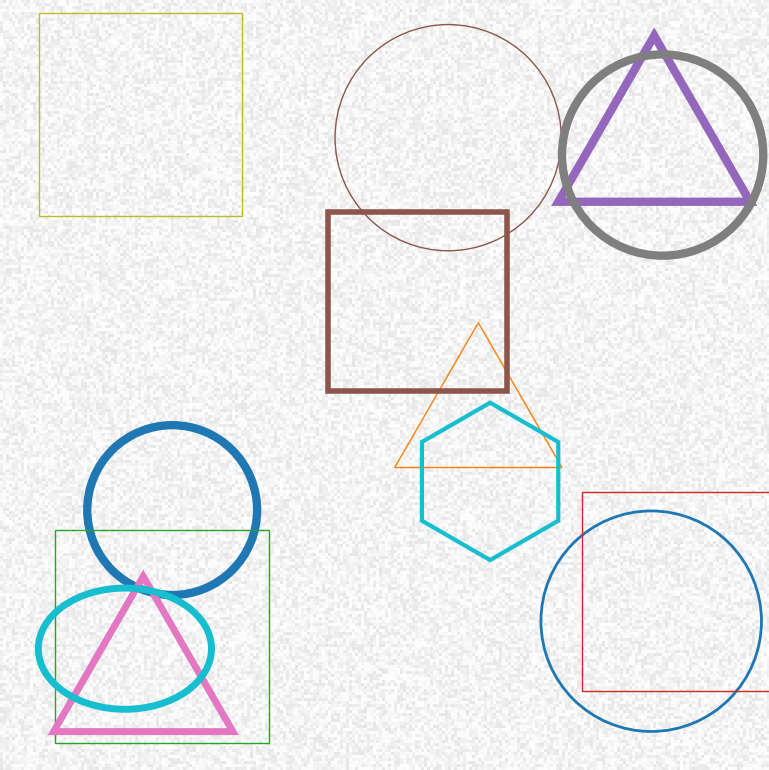[{"shape": "circle", "thickness": 1, "radius": 0.72, "center": [0.846, 0.193]}, {"shape": "circle", "thickness": 3, "radius": 0.55, "center": [0.224, 0.338]}, {"shape": "triangle", "thickness": 0.5, "radius": 0.63, "center": [0.621, 0.456]}, {"shape": "square", "thickness": 0.5, "radius": 0.69, "center": [0.21, 0.174]}, {"shape": "square", "thickness": 0.5, "radius": 0.65, "center": [0.886, 0.232]}, {"shape": "triangle", "thickness": 3, "radius": 0.72, "center": [0.85, 0.81]}, {"shape": "circle", "thickness": 0.5, "radius": 0.73, "center": [0.582, 0.821]}, {"shape": "square", "thickness": 2, "radius": 0.58, "center": [0.542, 0.609]}, {"shape": "triangle", "thickness": 2.5, "radius": 0.67, "center": [0.186, 0.117]}, {"shape": "circle", "thickness": 3, "radius": 0.65, "center": [0.861, 0.799]}, {"shape": "square", "thickness": 0.5, "radius": 0.66, "center": [0.182, 0.851]}, {"shape": "oval", "thickness": 2.5, "radius": 0.56, "center": [0.162, 0.158]}, {"shape": "hexagon", "thickness": 1.5, "radius": 0.51, "center": [0.637, 0.375]}]